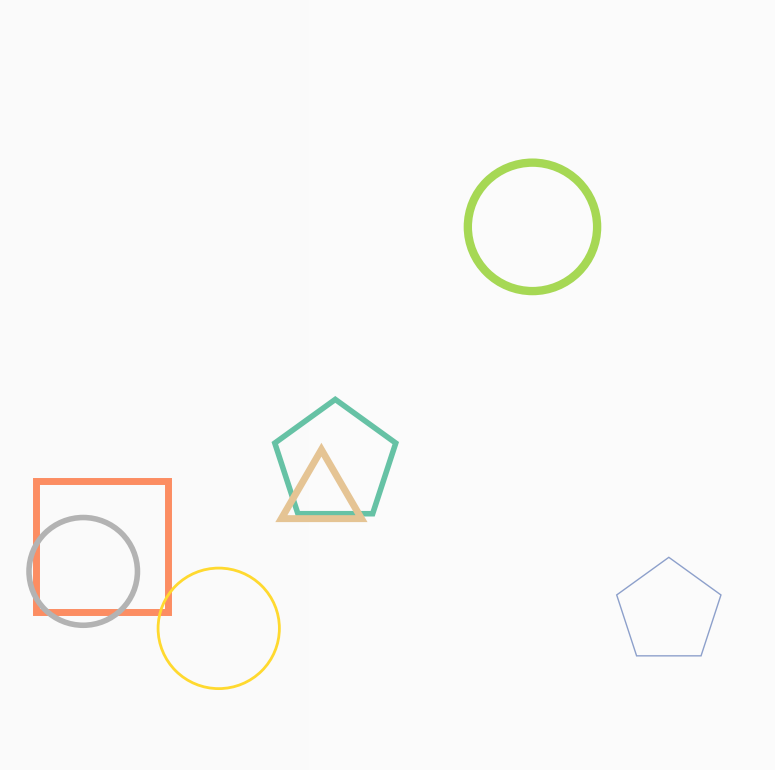[{"shape": "pentagon", "thickness": 2, "radius": 0.41, "center": [0.433, 0.399]}, {"shape": "square", "thickness": 2.5, "radius": 0.42, "center": [0.131, 0.291]}, {"shape": "pentagon", "thickness": 0.5, "radius": 0.35, "center": [0.863, 0.205]}, {"shape": "circle", "thickness": 3, "radius": 0.42, "center": [0.687, 0.705]}, {"shape": "circle", "thickness": 1, "radius": 0.39, "center": [0.282, 0.184]}, {"shape": "triangle", "thickness": 2.5, "radius": 0.3, "center": [0.415, 0.356]}, {"shape": "circle", "thickness": 2, "radius": 0.35, "center": [0.107, 0.258]}]